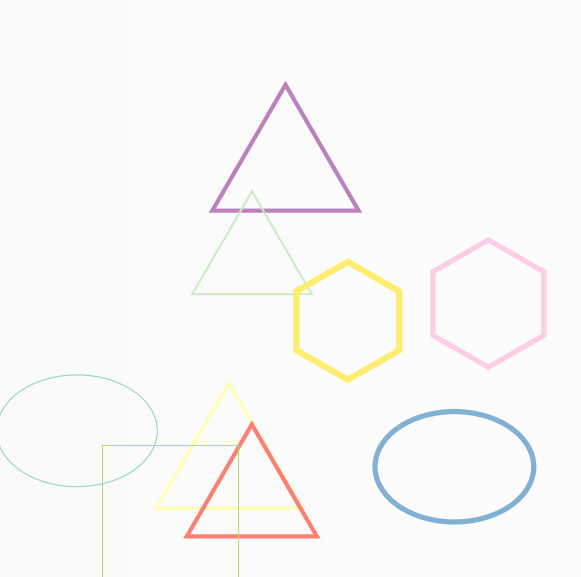[{"shape": "oval", "thickness": 0.5, "radius": 0.69, "center": [0.132, 0.253]}, {"shape": "triangle", "thickness": 1.5, "radius": 0.72, "center": [0.394, 0.191]}, {"shape": "triangle", "thickness": 2, "radius": 0.65, "center": [0.433, 0.135]}, {"shape": "oval", "thickness": 2.5, "radius": 0.68, "center": [0.782, 0.191]}, {"shape": "square", "thickness": 0.5, "radius": 0.59, "center": [0.292, 0.112]}, {"shape": "hexagon", "thickness": 2.5, "radius": 0.55, "center": [0.84, 0.473]}, {"shape": "triangle", "thickness": 2, "radius": 0.73, "center": [0.491, 0.707]}, {"shape": "triangle", "thickness": 1, "radius": 0.59, "center": [0.434, 0.549]}, {"shape": "hexagon", "thickness": 3, "radius": 0.51, "center": [0.598, 0.444]}]